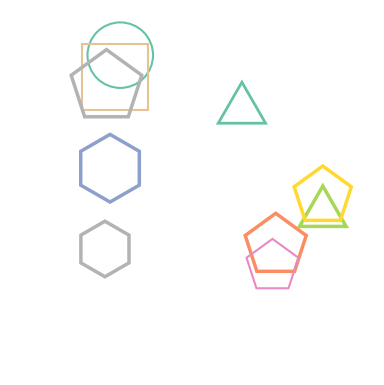[{"shape": "triangle", "thickness": 2, "radius": 0.35, "center": [0.628, 0.715]}, {"shape": "circle", "thickness": 1.5, "radius": 0.43, "center": [0.312, 0.857]}, {"shape": "pentagon", "thickness": 2.5, "radius": 0.42, "center": [0.716, 0.363]}, {"shape": "hexagon", "thickness": 2.5, "radius": 0.44, "center": [0.286, 0.563]}, {"shape": "pentagon", "thickness": 1.5, "radius": 0.35, "center": [0.708, 0.309]}, {"shape": "triangle", "thickness": 2.5, "radius": 0.35, "center": [0.838, 0.447]}, {"shape": "pentagon", "thickness": 2.5, "radius": 0.39, "center": [0.838, 0.491]}, {"shape": "square", "thickness": 1.5, "radius": 0.43, "center": [0.299, 0.8]}, {"shape": "pentagon", "thickness": 2.5, "radius": 0.48, "center": [0.277, 0.775]}, {"shape": "hexagon", "thickness": 2.5, "radius": 0.36, "center": [0.273, 0.353]}]